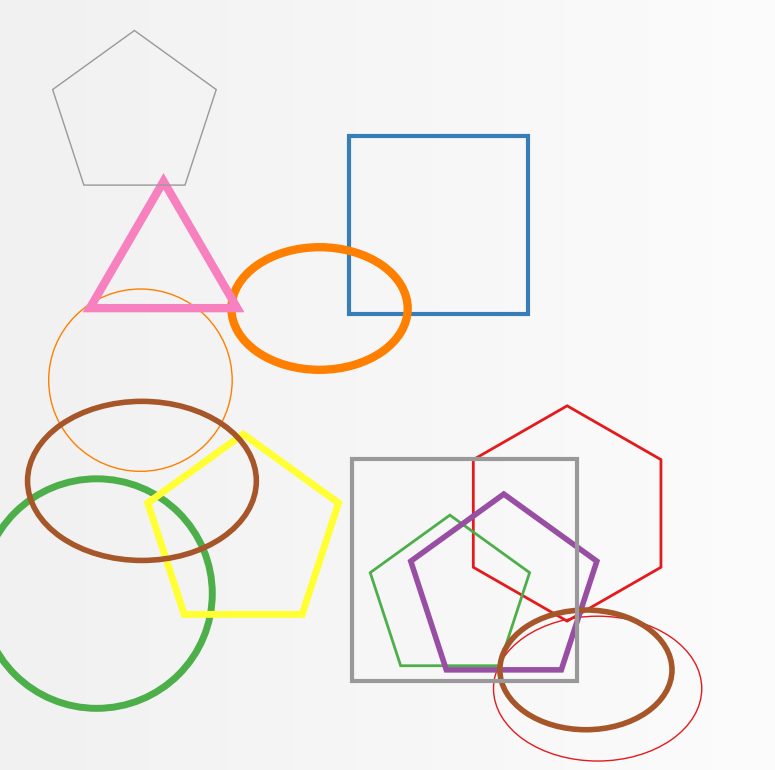[{"shape": "hexagon", "thickness": 1, "radius": 0.7, "center": [0.732, 0.333]}, {"shape": "oval", "thickness": 0.5, "radius": 0.67, "center": [0.771, 0.106]}, {"shape": "square", "thickness": 1.5, "radius": 0.58, "center": [0.566, 0.708]}, {"shape": "pentagon", "thickness": 1, "radius": 0.54, "center": [0.581, 0.223]}, {"shape": "circle", "thickness": 2.5, "radius": 0.75, "center": [0.125, 0.229]}, {"shape": "pentagon", "thickness": 2, "radius": 0.63, "center": [0.65, 0.232]}, {"shape": "circle", "thickness": 0.5, "radius": 0.59, "center": [0.181, 0.506]}, {"shape": "oval", "thickness": 3, "radius": 0.57, "center": [0.412, 0.599]}, {"shape": "pentagon", "thickness": 2.5, "radius": 0.65, "center": [0.314, 0.307]}, {"shape": "oval", "thickness": 2, "radius": 0.56, "center": [0.756, 0.13]}, {"shape": "oval", "thickness": 2, "radius": 0.74, "center": [0.183, 0.375]}, {"shape": "triangle", "thickness": 3, "radius": 0.55, "center": [0.211, 0.655]}, {"shape": "square", "thickness": 1.5, "radius": 0.72, "center": [0.599, 0.26]}, {"shape": "pentagon", "thickness": 0.5, "radius": 0.55, "center": [0.173, 0.849]}]